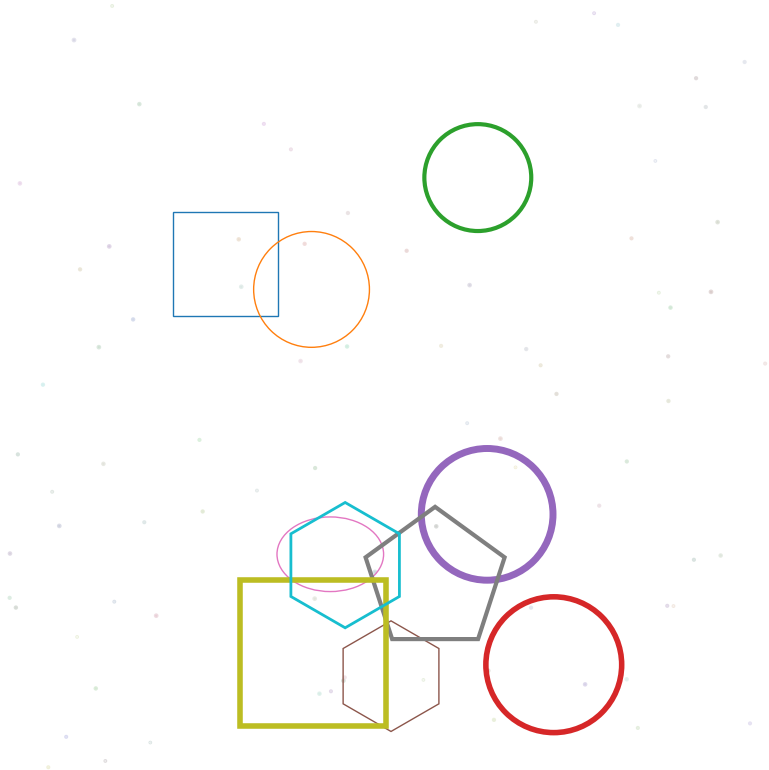[{"shape": "square", "thickness": 0.5, "radius": 0.34, "center": [0.293, 0.657]}, {"shape": "circle", "thickness": 0.5, "radius": 0.38, "center": [0.405, 0.624]}, {"shape": "circle", "thickness": 1.5, "radius": 0.35, "center": [0.621, 0.769]}, {"shape": "circle", "thickness": 2, "radius": 0.44, "center": [0.719, 0.137]}, {"shape": "circle", "thickness": 2.5, "radius": 0.43, "center": [0.633, 0.332]}, {"shape": "hexagon", "thickness": 0.5, "radius": 0.36, "center": [0.508, 0.122]}, {"shape": "oval", "thickness": 0.5, "radius": 0.35, "center": [0.429, 0.28]}, {"shape": "pentagon", "thickness": 1.5, "radius": 0.47, "center": [0.565, 0.247]}, {"shape": "square", "thickness": 2, "radius": 0.47, "center": [0.407, 0.152]}, {"shape": "hexagon", "thickness": 1, "radius": 0.41, "center": [0.448, 0.266]}]